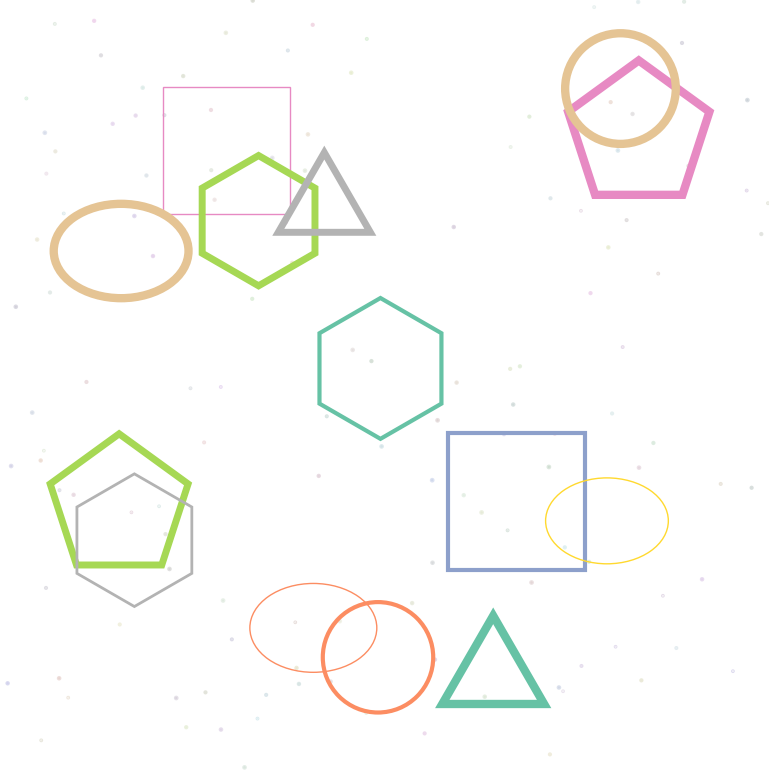[{"shape": "hexagon", "thickness": 1.5, "radius": 0.46, "center": [0.494, 0.522]}, {"shape": "triangle", "thickness": 3, "radius": 0.38, "center": [0.641, 0.124]}, {"shape": "circle", "thickness": 1.5, "radius": 0.36, "center": [0.491, 0.146]}, {"shape": "oval", "thickness": 0.5, "radius": 0.41, "center": [0.407, 0.185]}, {"shape": "square", "thickness": 1.5, "radius": 0.45, "center": [0.671, 0.349]}, {"shape": "square", "thickness": 0.5, "radius": 0.41, "center": [0.294, 0.805]}, {"shape": "pentagon", "thickness": 3, "radius": 0.48, "center": [0.83, 0.825]}, {"shape": "pentagon", "thickness": 2.5, "radius": 0.47, "center": [0.155, 0.342]}, {"shape": "hexagon", "thickness": 2.5, "radius": 0.42, "center": [0.336, 0.713]}, {"shape": "oval", "thickness": 0.5, "radius": 0.4, "center": [0.788, 0.324]}, {"shape": "oval", "thickness": 3, "radius": 0.44, "center": [0.157, 0.674]}, {"shape": "circle", "thickness": 3, "radius": 0.36, "center": [0.806, 0.885]}, {"shape": "triangle", "thickness": 2.5, "radius": 0.35, "center": [0.421, 0.733]}, {"shape": "hexagon", "thickness": 1, "radius": 0.43, "center": [0.175, 0.298]}]